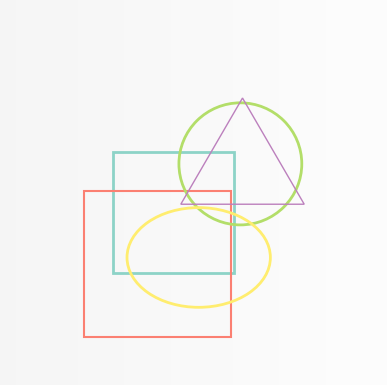[{"shape": "square", "thickness": 2, "radius": 0.78, "center": [0.448, 0.448]}, {"shape": "square", "thickness": 1.5, "radius": 0.95, "center": [0.406, 0.313]}, {"shape": "circle", "thickness": 2, "radius": 0.79, "center": [0.62, 0.574]}, {"shape": "triangle", "thickness": 1, "radius": 0.92, "center": [0.626, 0.561]}, {"shape": "oval", "thickness": 2, "radius": 0.92, "center": [0.513, 0.331]}]